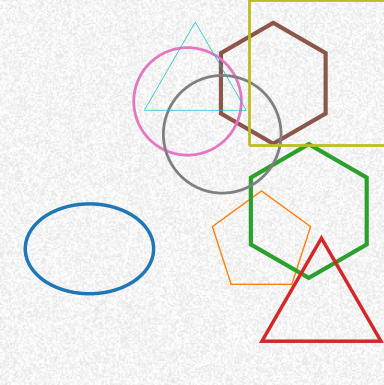[{"shape": "oval", "thickness": 2.5, "radius": 0.83, "center": [0.232, 0.354]}, {"shape": "pentagon", "thickness": 1, "radius": 0.67, "center": [0.679, 0.37]}, {"shape": "hexagon", "thickness": 3, "radius": 0.87, "center": [0.802, 0.452]}, {"shape": "triangle", "thickness": 2.5, "radius": 0.89, "center": [0.835, 0.203]}, {"shape": "hexagon", "thickness": 3, "radius": 0.79, "center": [0.71, 0.784]}, {"shape": "circle", "thickness": 2, "radius": 0.7, "center": [0.487, 0.737]}, {"shape": "circle", "thickness": 2, "radius": 0.76, "center": [0.577, 0.651]}, {"shape": "square", "thickness": 2, "radius": 0.95, "center": [0.836, 0.812]}, {"shape": "triangle", "thickness": 0.5, "radius": 0.76, "center": [0.507, 0.79]}]